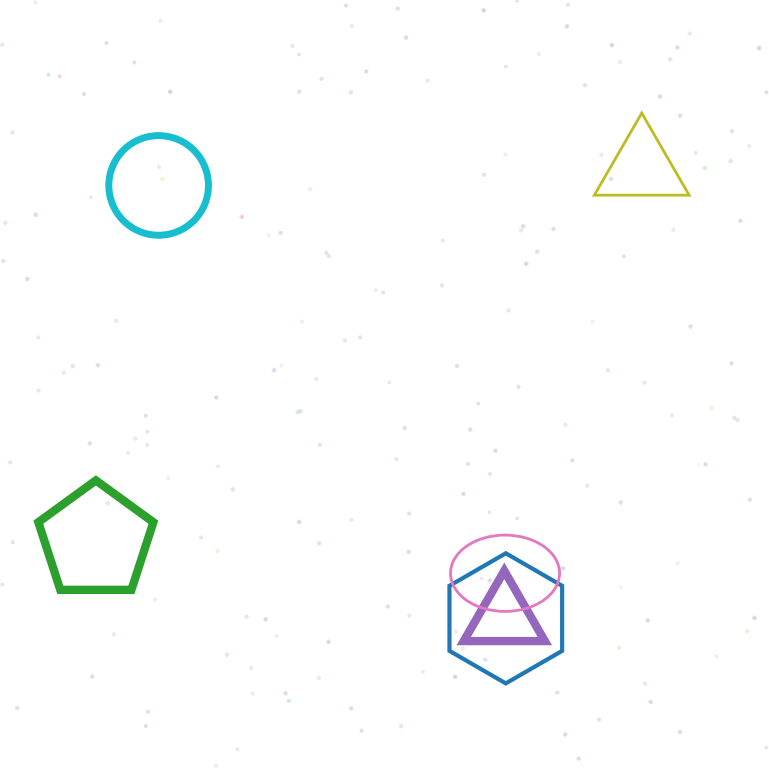[{"shape": "hexagon", "thickness": 1.5, "radius": 0.42, "center": [0.657, 0.197]}, {"shape": "pentagon", "thickness": 3, "radius": 0.39, "center": [0.124, 0.298]}, {"shape": "triangle", "thickness": 3, "radius": 0.3, "center": [0.655, 0.198]}, {"shape": "oval", "thickness": 1, "radius": 0.35, "center": [0.656, 0.256]}, {"shape": "triangle", "thickness": 1, "radius": 0.36, "center": [0.833, 0.782]}, {"shape": "circle", "thickness": 2.5, "radius": 0.32, "center": [0.206, 0.759]}]